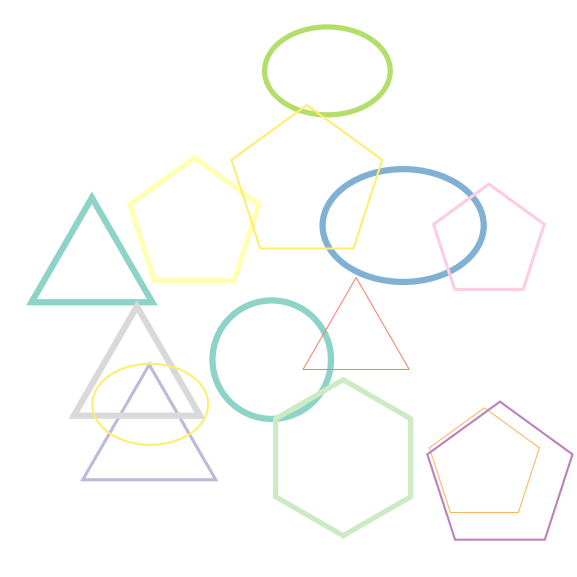[{"shape": "triangle", "thickness": 3, "radius": 0.6, "center": [0.159, 0.536]}, {"shape": "circle", "thickness": 3, "radius": 0.51, "center": [0.471, 0.376]}, {"shape": "pentagon", "thickness": 2.5, "radius": 0.59, "center": [0.337, 0.609]}, {"shape": "triangle", "thickness": 1.5, "radius": 0.66, "center": [0.258, 0.235]}, {"shape": "triangle", "thickness": 0.5, "radius": 0.53, "center": [0.617, 0.412]}, {"shape": "oval", "thickness": 3, "radius": 0.7, "center": [0.698, 0.609]}, {"shape": "pentagon", "thickness": 0.5, "radius": 0.5, "center": [0.839, 0.193]}, {"shape": "oval", "thickness": 2.5, "radius": 0.54, "center": [0.567, 0.876]}, {"shape": "pentagon", "thickness": 1.5, "radius": 0.5, "center": [0.847, 0.58]}, {"shape": "triangle", "thickness": 3, "radius": 0.63, "center": [0.237, 0.342]}, {"shape": "pentagon", "thickness": 1, "radius": 0.66, "center": [0.866, 0.172]}, {"shape": "hexagon", "thickness": 2.5, "radius": 0.67, "center": [0.594, 0.207]}, {"shape": "oval", "thickness": 1, "radius": 0.5, "center": [0.26, 0.299]}, {"shape": "pentagon", "thickness": 1, "radius": 0.69, "center": [0.531, 0.68]}]